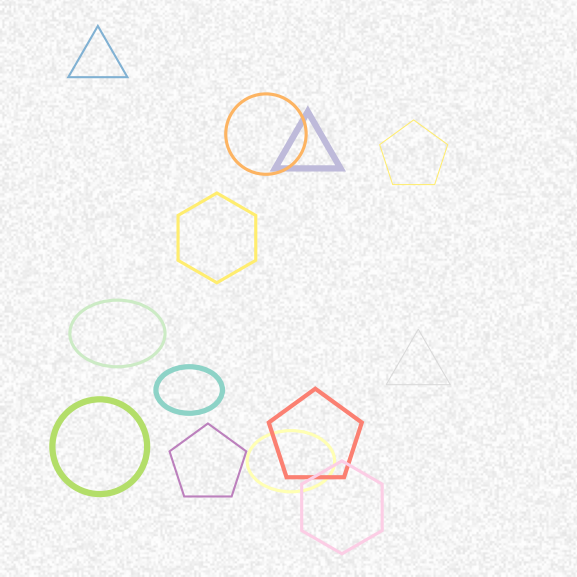[{"shape": "oval", "thickness": 2.5, "radius": 0.29, "center": [0.328, 0.324]}, {"shape": "oval", "thickness": 1.5, "radius": 0.38, "center": [0.504, 0.201]}, {"shape": "triangle", "thickness": 3, "radius": 0.33, "center": [0.533, 0.74]}, {"shape": "pentagon", "thickness": 2, "radius": 0.42, "center": [0.546, 0.241]}, {"shape": "triangle", "thickness": 1, "radius": 0.3, "center": [0.169, 0.895]}, {"shape": "circle", "thickness": 1.5, "radius": 0.35, "center": [0.461, 0.767]}, {"shape": "circle", "thickness": 3, "radius": 0.41, "center": [0.173, 0.226]}, {"shape": "hexagon", "thickness": 1.5, "radius": 0.4, "center": [0.592, 0.121]}, {"shape": "triangle", "thickness": 0.5, "radius": 0.32, "center": [0.724, 0.365]}, {"shape": "pentagon", "thickness": 1, "radius": 0.35, "center": [0.36, 0.196]}, {"shape": "oval", "thickness": 1.5, "radius": 0.41, "center": [0.203, 0.422]}, {"shape": "pentagon", "thickness": 0.5, "radius": 0.31, "center": [0.716, 0.73]}, {"shape": "hexagon", "thickness": 1.5, "radius": 0.39, "center": [0.376, 0.587]}]